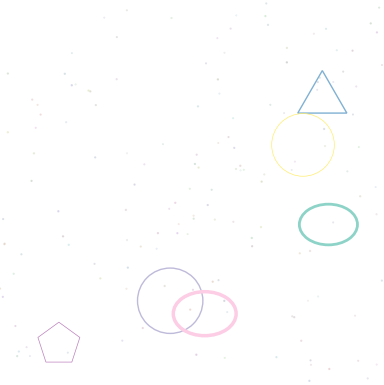[{"shape": "oval", "thickness": 2, "radius": 0.38, "center": [0.853, 0.417]}, {"shape": "circle", "thickness": 1, "radius": 0.42, "center": [0.442, 0.219]}, {"shape": "triangle", "thickness": 1, "radius": 0.37, "center": [0.837, 0.743]}, {"shape": "oval", "thickness": 2.5, "radius": 0.41, "center": [0.532, 0.185]}, {"shape": "pentagon", "thickness": 0.5, "radius": 0.29, "center": [0.153, 0.106]}, {"shape": "circle", "thickness": 0.5, "radius": 0.41, "center": [0.787, 0.624]}]